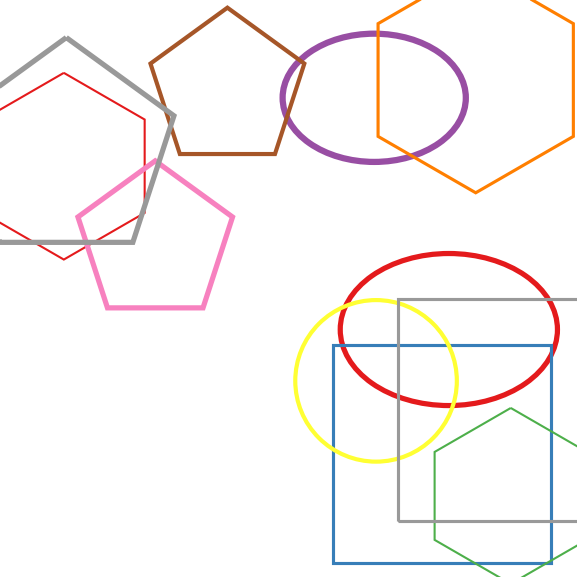[{"shape": "oval", "thickness": 2.5, "radius": 0.94, "center": [0.777, 0.429]}, {"shape": "hexagon", "thickness": 1, "radius": 0.81, "center": [0.111, 0.711]}, {"shape": "square", "thickness": 1.5, "radius": 0.94, "center": [0.765, 0.213]}, {"shape": "hexagon", "thickness": 1, "radius": 0.76, "center": [0.884, 0.14]}, {"shape": "oval", "thickness": 3, "radius": 0.79, "center": [0.648, 0.83]}, {"shape": "hexagon", "thickness": 1.5, "radius": 0.98, "center": [0.824, 0.861]}, {"shape": "circle", "thickness": 2, "radius": 0.7, "center": [0.651, 0.34]}, {"shape": "pentagon", "thickness": 2, "radius": 0.7, "center": [0.394, 0.846]}, {"shape": "pentagon", "thickness": 2.5, "radius": 0.7, "center": [0.269, 0.58]}, {"shape": "pentagon", "thickness": 2.5, "radius": 0.98, "center": [0.115, 0.738]}, {"shape": "square", "thickness": 1.5, "radius": 0.96, "center": [0.881, 0.289]}]